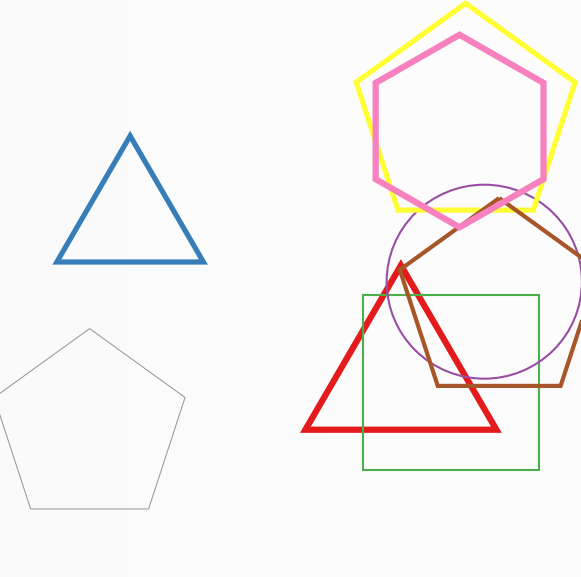[{"shape": "triangle", "thickness": 3, "radius": 0.95, "center": [0.69, 0.35]}, {"shape": "triangle", "thickness": 2.5, "radius": 0.73, "center": [0.224, 0.618]}, {"shape": "square", "thickness": 1, "radius": 0.76, "center": [0.776, 0.337]}, {"shape": "circle", "thickness": 1, "radius": 0.84, "center": [0.833, 0.511]}, {"shape": "pentagon", "thickness": 2.5, "radius": 0.99, "center": [0.801, 0.795]}, {"shape": "pentagon", "thickness": 2, "radius": 0.9, "center": [0.859, 0.476]}, {"shape": "hexagon", "thickness": 3, "radius": 0.83, "center": [0.791, 0.772]}, {"shape": "pentagon", "thickness": 0.5, "radius": 0.86, "center": [0.154, 0.257]}]